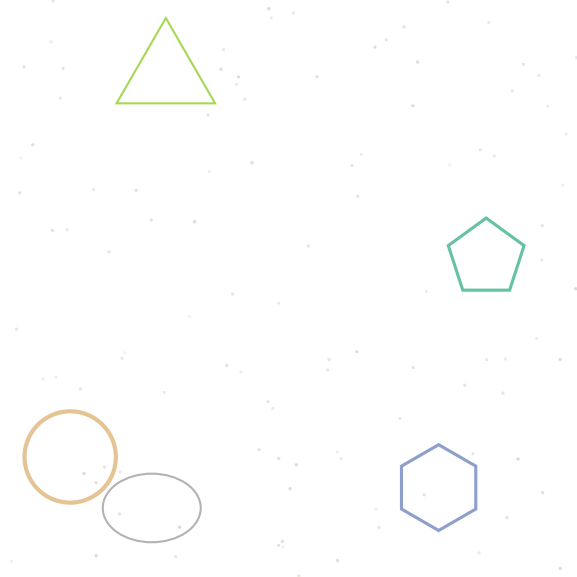[{"shape": "pentagon", "thickness": 1.5, "radius": 0.35, "center": [0.842, 0.553]}, {"shape": "hexagon", "thickness": 1.5, "radius": 0.37, "center": [0.76, 0.155]}, {"shape": "triangle", "thickness": 1, "radius": 0.49, "center": [0.287, 0.869]}, {"shape": "circle", "thickness": 2, "radius": 0.4, "center": [0.122, 0.208]}, {"shape": "oval", "thickness": 1, "radius": 0.42, "center": [0.263, 0.12]}]